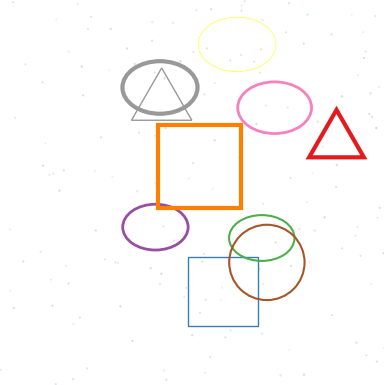[{"shape": "triangle", "thickness": 3, "radius": 0.41, "center": [0.874, 0.632]}, {"shape": "square", "thickness": 1, "radius": 0.45, "center": [0.579, 0.243]}, {"shape": "oval", "thickness": 1.5, "radius": 0.42, "center": [0.68, 0.382]}, {"shape": "oval", "thickness": 2, "radius": 0.42, "center": [0.404, 0.41]}, {"shape": "square", "thickness": 3, "radius": 0.54, "center": [0.518, 0.567]}, {"shape": "oval", "thickness": 0.5, "radius": 0.51, "center": [0.616, 0.885]}, {"shape": "circle", "thickness": 1.5, "radius": 0.49, "center": [0.693, 0.318]}, {"shape": "oval", "thickness": 2, "radius": 0.48, "center": [0.713, 0.72]}, {"shape": "triangle", "thickness": 1, "radius": 0.45, "center": [0.42, 0.733]}, {"shape": "oval", "thickness": 3, "radius": 0.49, "center": [0.416, 0.773]}]